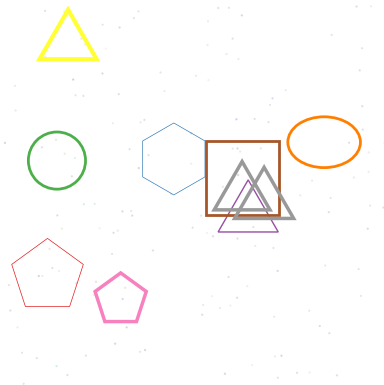[{"shape": "pentagon", "thickness": 0.5, "radius": 0.49, "center": [0.123, 0.283]}, {"shape": "hexagon", "thickness": 0.5, "radius": 0.47, "center": [0.451, 0.587]}, {"shape": "circle", "thickness": 2, "radius": 0.37, "center": [0.148, 0.583]}, {"shape": "triangle", "thickness": 1, "radius": 0.45, "center": [0.645, 0.443]}, {"shape": "oval", "thickness": 2, "radius": 0.47, "center": [0.842, 0.631]}, {"shape": "triangle", "thickness": 3, "radius": 0.43, "center": [0.177, 0.889]}, {"shape": "square", "thickness": 2, "radius": 0.48, "center": [0.63, 0.538]}, {"shape": "pentagon", "thickness": 2.5, "radius": 0.35, "center": [0.313, 0.221]}, {"shape": "triangle", "thickness": 2.5, "radius": 0.44, "center": [0.686, 0.477]}, {"shape": "triangle", "thickness": 2.5, "radius": 0.42, "center": [0.629, 0.497]}]